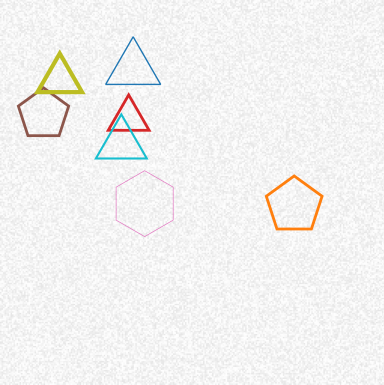[{"shape": "triangle", "thickness": 1, "radius": 0.41, "center": [0.346, 0.822]}, {"shape": "pentagon", "thickness": 2, "radius": 0.38, "center": [0.764, 0.467]}, {"shape": "triangle", "thickness": 2, "radius": 0.31, "center": [0.334, 0.692]}, {"shape": "pentagon", "thickness": 2, "radius": 0.34, "center": [0.113, 0.703]}, {"shape": "hexagon", "thickness": 0.5, "radius": 0.43, "center": [0.376, 0.471]}, {"shape": "triangle", "thickness": 3, "radius": 0.33, "center": [0.155, 0.794]}, {"shape": "triangle", "thickness": 1.5, "radius": 0.38, "center": [0.315, 0.627]}]